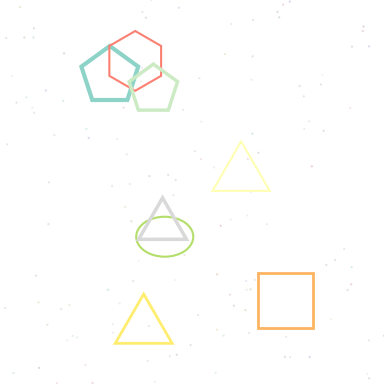[{"shape": "pentagon", "thickness": 3, "radius": 0.39, "center": [0.285, 0.803]}, {"shape": "triangle", "thickness": 1.5, "radius": 0.43, "center": [0.626, 0.547]}, {"shape": "hexagon", "thickness": 1.5, "radius": 0.39, "center": [0.351, 0.842]}, {"shape": "square", "thickness": 2, "radius": 0.36, "center": [0.741, 0.22]}, {"shape": "oval", "thickness": 1.5, "radius": 0.37, "center": [0.428, 0.385]}, {"shape": "triangle", "thickness": 2.5, "radius": 0.36, "center": [0.422, 0.414]}, {"shape": "pentagon", "thickness": 2.5, "radius": 0.33, "center": [0.398, 0.767]}, {"shape": "triangle", "thickness": 2, "radius": 0.43, "center": [0.373, 0.151]}]